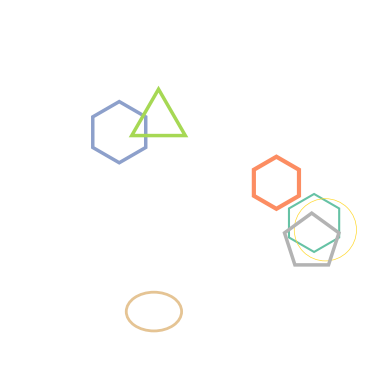[{"shape": "hexagon", "thickness": 1.5, "radius": 0.38, "center": [0.816, 0.421]}, {"shape": "hexagon", "thickness": 3, "radius": 0.34, "center": [0.718, 0.525]}, {"shape": "hexagon", "thickness": 2.5, "radius": 0.4, "center": [0.31, 0.657]}, {"shape": "triangle", "thickness": 2.5, "radius": 0.4, "center": [0.412, 0.688]}, {"shape": "circle", "thickness": 0.5, "radius": 0.4, "center": [0.845, 0.403]}, {"shape": "oval", "thickness": 2, "radius": 0.36, "center": [0.4, 0.191]}, {"shape": "pentagon", "thickness": 2.5, "radius": 0.37, "center": [0.81, 0.372]}]